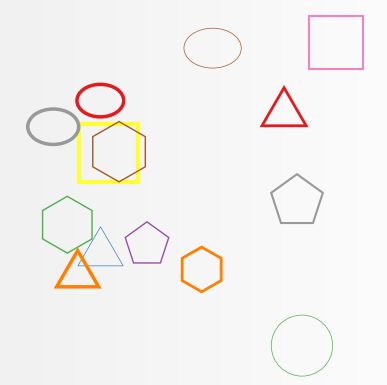[{"shape": "oval", "thickness": 2.5, "radius": 0.3, "center": [0.259, 0.739]}, {"shape": "triangle", "thickness": 2, "radius": 0.33, "center": [0.733, 0.706]}, {"shape": "triangle", "thickness": 0.5, "radius": 0.34, "center": [0.259, 0.343]}, {"shape": "hexagon", "thickness": 1, "radius": 0.37, "center": [0.174, 0.416]}, {"shape": "circle", "thickness": 0.5, "radius": 0.4, "center": [0.779, 0.102]}, {"shape": "pentagon", "thickness": 1, "radius": 0.3, "center": [0.379, 0.365]}, {"shape": "hexagon", "thickness": 2, "radius": 0.29, "center": [0.52, 0.3]}, {"shape": "triangle", "thickness": 2.5, "radius": 0.31, "center": [0.2, 0.286]}, {"shape": "square", "thickness": 3, "radius": 0.38, "center": [0.279, 0.602]}, {"shape": "oval", "thickness": 0.5, "radius": 0.37, "center": [0.549, 0.875]}, {"shape": "hexagon", "thickness": 1, "radius": 0.39, "center": [0.307, 0.606]}, {"shape": "square", "thickness": 1.5, "radius": 0.34, "center": [0.867, 0.889]}, {"shape": "pentagon", "thickness": 1.5, "radius": 0.35, "center": [0.766, 0.477]}, {"shape": "oval", "thickness": 2.5, "radius": 0.33, "center": [0.137, 0.671]}]